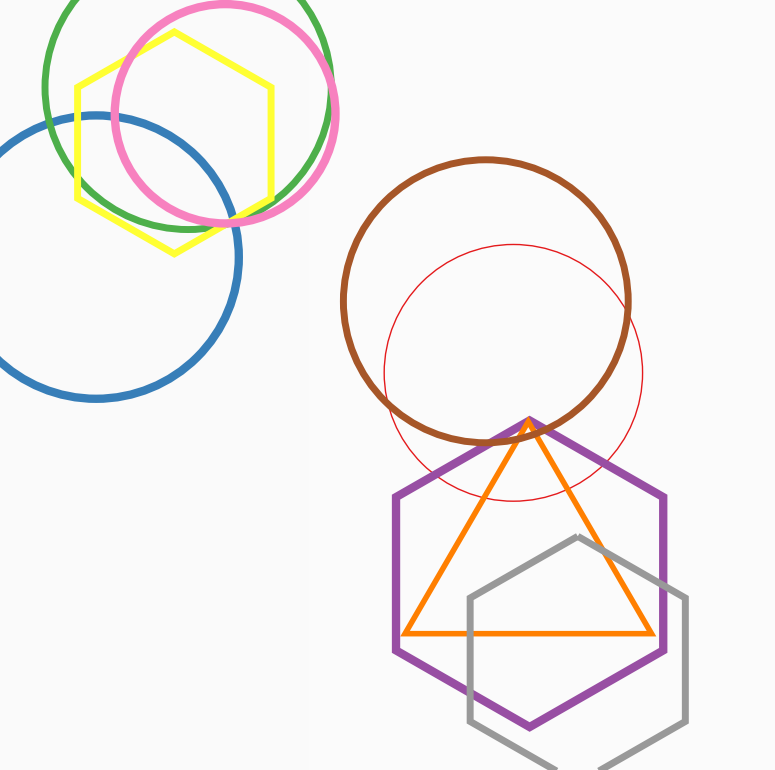[{"shape": "circle", "thickness": 0.5, "radius": 0.83, "center": [0.662, 0.516]}, {"shape": "circle", "thickness": 3, "radius": 0.92, "center": [0.124, 0.666]}, {"shape": "circle", "thickness": 2.5, "radius": 0.92, "center": [0.243, 0.887]}, {"shape": "hexagon", "thickness": 3, "radius": 1.0, "center": [0.683, 0.255]}, {"shape": "triangle", "thickness": 2, "radius": 0.92, "center": [0.682, 0.269]}, {"shape": "hexagon", "thickness": 2.5, "radius": 0.72, "center": [0.225, 0.814]}, {"shape": "circle", "thickness": 2.5, "radius": 0.92, "center": [0.627, 0.609]}, {"shape": "circle", "thickness": 3, "radius": 0.71, "center": [0.29, 0.852]}, {"shape": "hexagon", "thickness": 2.5, "radius": 0.8, "center": [0.745, 0.143]}]